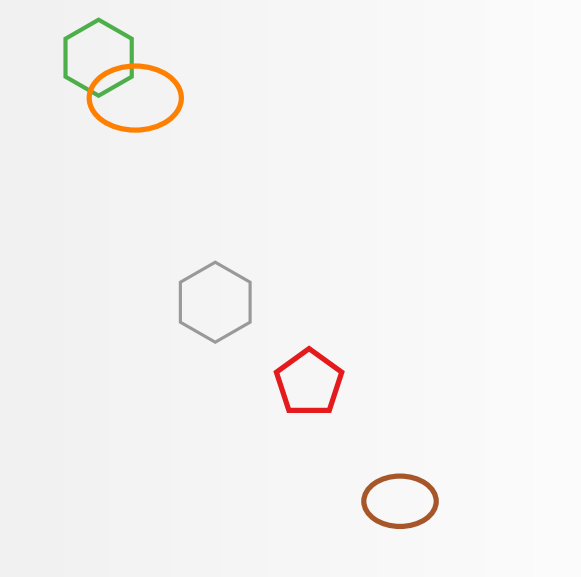[{"shape": "pentagon", "thickness": 2.5, "radius": 0.3, "center": [0.532, 0.336]}, {"shape": "hexagon", "thickness": 2, "radius": 0.33, "center": [0.17, 0.899]}, {"shape": "oval", "thickness": 2.5, "radius": 0.4, "center": [0.233, 0.829]}, {"shape": "oval", "thickness": 2.5, "radius": 0.31, "center": [0.688, 0.131]}, {"shape": "hexagon", "thickness": 1.5, "radius": 0.35, "center": [0.37, 0.476]}]